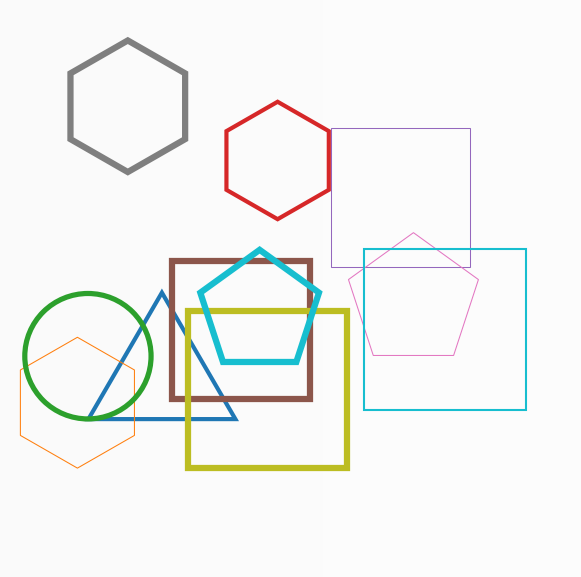[{"shape": "triangle", "thickness": 2, "radius": 0.73, "center": [0.279, 0.346]}, {"shape": "hexagon", "thickness": 0.5, "radius": 0.57, "center": [0.133, 0.302]}, {"shape": "circle", "thickness": 2.5, "radius": 0.54, "center": [0.151, 0.382]}, {"shape": "hexagon", "thickness": 2, "radius": 0.51, "center": [0.478, 0.721]}, {"shape": "square", "thickness": 0.5, "radius": 0.6, "center": [0.689, 0.657]}, {"shape": "square", "thickness": 3, "radius": 0.59, "center": [0.415, 0.428]}, {"shape": "pentagon", "thickness": 0.5, "radius": 0.59, "center": [0.711, 0.479]}, {"shape": "hexagon", "thickness": 3, "radius": 0.57, "center": [0.22, 0.815]}, {"shape": "square", "thickness": 3, "radius": 0.68, "center": [0.46, 0.325]}, {"shape": "square", "thickness": 1, "radius": 0.7, "center": [0.766, 0.429]}, {"shape": "pentagon", "thickness": 3, "radius": 0.54, "center": [0.447, 0.459]}]